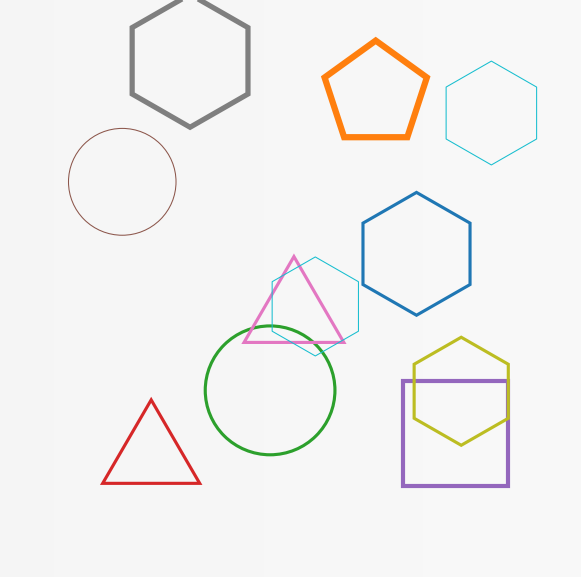[{"shape": "hexagon", "thickness": 1.5, "radius": 0.53, "center": [0.717, 0.56]}, {"shape": "pentagon", "thickness": 3, "radius": 0.46, "center": [0.646, 0.836]}, {"shape": "circle", "thickness": 1.5, "radius": 0.56, "center": [0.465, 0.323]}, {"shape": "triangle", "thickness": 1.5, "radius": 0.48, "center": [0.26, 0.21]}, {"shape": "square", "thickness": 2, "radius": 0.45, "center": [0.784, 0.249]}, {"shape": "circle", "thickness": 0.5, "radius": 0.46, "center": [0.21, 0.684]}, {"shape": "triangle", "thickness": 1.5, "radius": 0.5, "center": [0.506, 0.456]}, {"shape": "hexagon", "thickness": 2.5, "radius": 0.58, "center": [0.327, 0.894]}, {"shape": "hexagon", "thickness": 1.5, "radius": 0.47, "center": [0.793, 0.322]}, {"shape": "hexagon", "thickness": 0.5, "radius": 0.43, "center": [0.542, 0.468]}, {"shape": "hexagon", "thickness": 0.5, "radius": 0.45, "center": [0.845, 0.803]}]